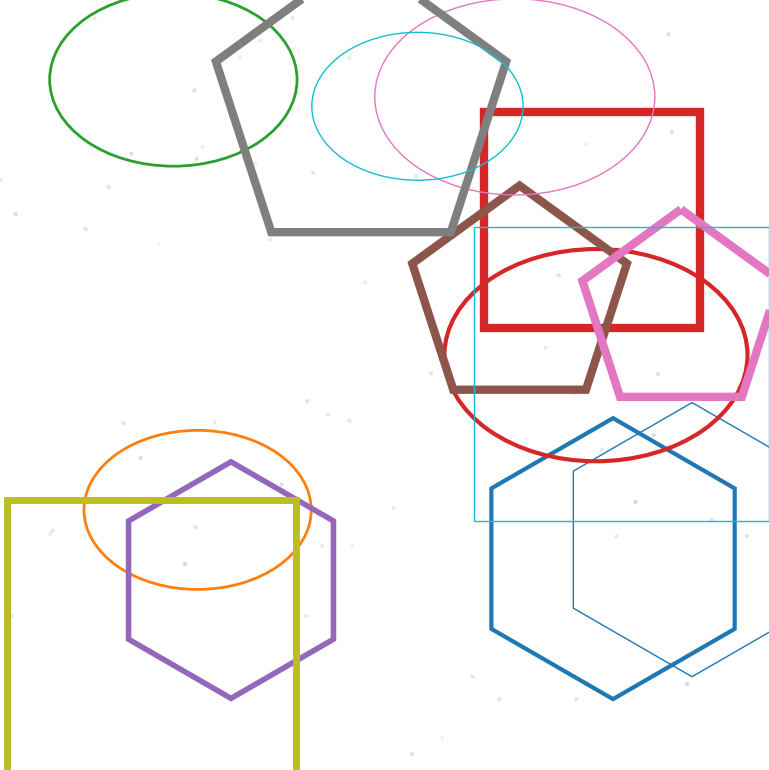[{"shape": "hexagon", "thickness": 0.5, "radius": 0.89, "center": [0.899, 0.299]}, {"shape": "hexagon", "thickness": 1.5, "radius": 0.91, "center": [0.796, 0.275]}, {"shape": "oval", "thickness": 1, "radius": 0.74, "center": [0.257, 0.338]}, {"shape": "oval", "thickness": 1, "radius": 0.8, "center": [0.225, 0.897]}, {"shape": "oval", "thickness": 1.5, "radius": 0.98, "center": [0.774, 0.539]}, {"shape": "square", "thickness": 3, "radius": 0.7, "center": [0.769, 0.714]}, {"shape": "hexagon", "thickness": 2, "radius": 0.77, "center": [0.3, 0.247]}, {"shape": "pentagon", "thickness": 3, "radius": 0.73, "center": [0.675, 0.612]}, {"shape": "pentagon", "thickness": 3, "radius": 0.67, "center": [0.884, 0.594]}, {"shape": "oval", "thickness": 0.5, "radius": 0.91, "center": [0.669, 0.874]}, {"shape": "pentagon", "thickness": 3, "radius": 0.99, "center": [0.469, 0.859]}, {"shape": "square", "thickness": 2.5, "radius": 0.94, "center": [0.197, 0.164]}, {"shape": "oval", "thickness": 0.5, "radius": 0.69, "center": [0.542, 0.862]}, {"shape": "square", "thickness": 0.5, "radius": 0.96, "center": [0.807, 0.514]}]